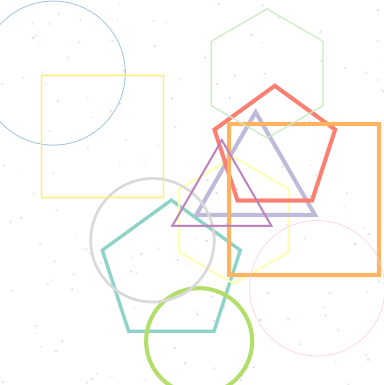[{"shape": "pentagon", "thickness": 2.5, "radius": 0.94, "center": [0.445, 0.292]}, {"shape": "hexagon", "thickness": 1.5, "radius": 0.82, "center": [0.608, 0.427]}, {"shape": "triangle", "thickness": 3, "radius": 0.89, "center": [0.664, 0.531]}, {"shape": "pentagon", "thickness": 3, "radius": 0.82, "center": [0.714, 0.612]}, {"shape": "circle", "thickness": 0.5, "radius": 0.94, "center": [0.138, 0.81]}, {"shape": "square", "thickness": 3, "radius": 0.98, "center": [0.789, 0.482]}, {"shape": "circle", "thickness": 3, "radius": 0.69, "center": [0.517, 0.114]}, {"shape": "circle", "thickness": 0.5, "radius": 0.88, "center": [0.824, 0.251]}, {"shape": "circle", "thickness": 2, "radius": 0.8, "center": [0.396, 0.376]}, {"shape": "triangle", "thickness": 1.5, "radius": 0.74, "center": [0.576, 0.488]}, {"shape": "hexagon", "thickness": 1, "radius": 0.84, "center": [0.694, 0.809]}, {"shape": "square", "thickness": 1, "radius": 0.79, "center": [0.265, 0.646]}]